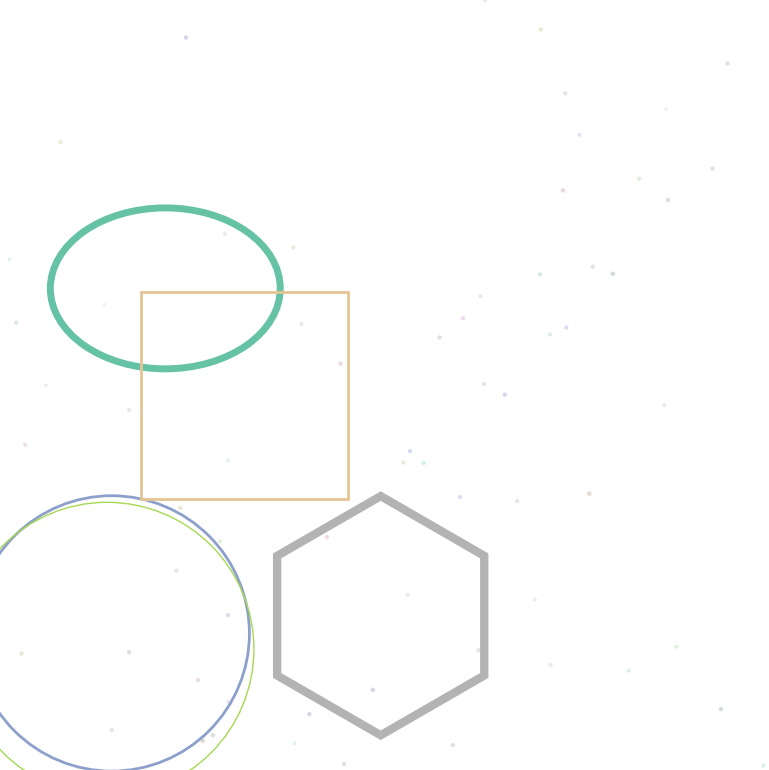[{"shape": "oval", "thickness": 2.5, "radius": 0.75, "center": [0.215, 0.625]}, {"shape": "circle", "thickness": 1, "radius": 0.89, "center": [0.145, 0.177]}, {"shape": "circle", "thickness": 0.5, "radius": 0.95, "center": [0.139, 0.157]}, {"shape": "square", "thickness": 1, "radius": 0.67, "center": [0.317, 0.486]}, {"shape": "hexagon", "thickness": 3, "radius": 0.78, "center": [0.494, 0.2]}]